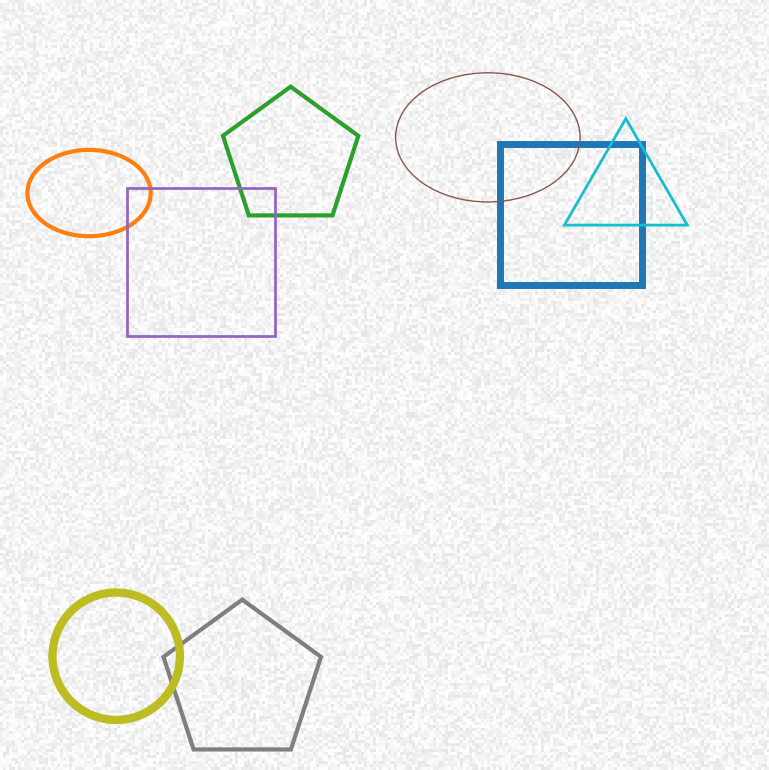[{"shape": "square", "thickness": 2.5, "radius": 0.46, "center": [0.741, 0.721]}, {"shape": "oval", "thickness": 1.5, "radius": 0.4, "center": [0.116, 0.749]}, {"shape": "pentagon", "thickness": 1.5, "radius": 0.46, "center": [0.377, 0.795]}, {"shape": "square", "thickness": 1, "radius": 0.48, "center": [0.261, 0.66]}, {"shape": "oval", "thickness": 0.5, "radius": 0.6, "center": [0.634, 0.822]}, {"shape": "pentagon", "thickness": 1.5, "radius": 0.54, "center": [0.315, 0.114]}, {"shape": "circle", "thickness": 3, "radius": 0.41, "center": [0.151, 0.148]}, {"shape": "triangle", "thickness": 1, "radius": 0.46, "center": [0.813, 0.754]}]